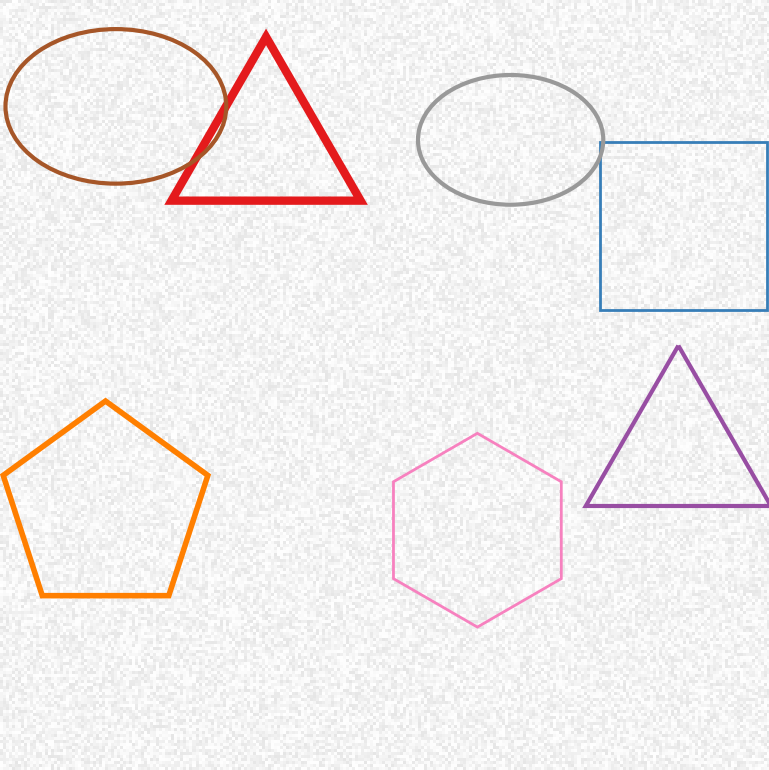[{"shape": "triangle", "thickness": 3, "radius": 0.71, "center": [0.346, 0.81]}, {"shape": "square", "thickness": 1, "radius": 0.54, "center": [0.888, 0.706]}, {"shape": "triangle", "thickness": 1.5, "radius": 0.69, "center": [0.881, 0.412]}, {"shape": "pentagon", "thickness": 2, "radius": 0.7, "center": [0.137, 0.339]}, {"shape": "oval", "thickness": 1.5, "radius": 0.72, "center": [0.15, 0.862]}, {"shape": "hexagon", "thickness": 1, "radius": 0.63, "center": [0.62, 0.311]}, {"shape": "oval", "thickness": 1.5, "radius": 0.6, "center": [0.663, 0.818]}]